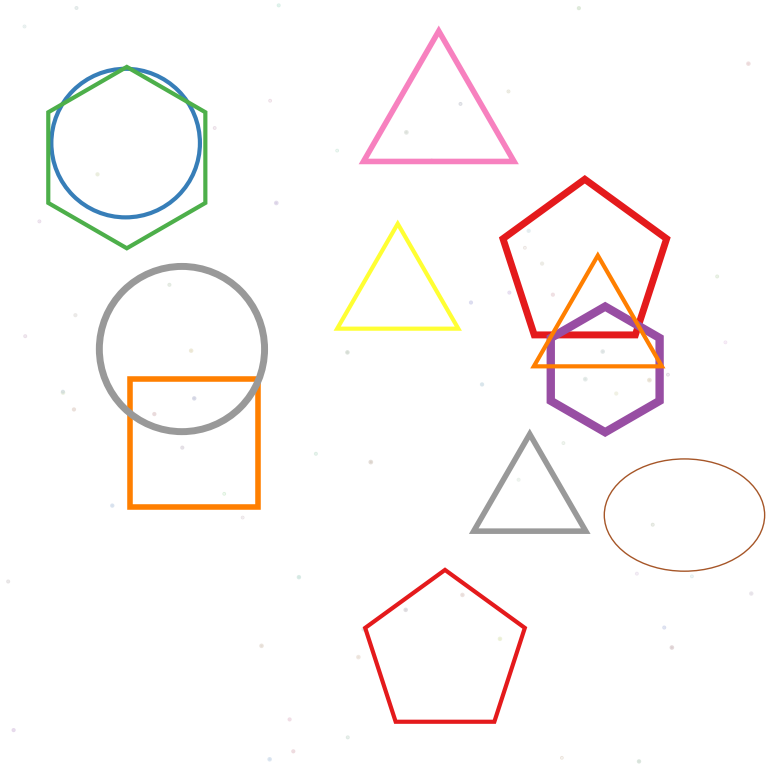[{"shape": "pentagon", "thickness": 1.5, "radius": 0.55, "center": [0.578, 0.151]}, {"shape": "pentagon", "thickness": 2.5, "radius": 0.56, "center": [0.759, 0.655]}, {"shape": "circle", "thickness": 1.5, "radius": 0.48, "center": [0.163, 0.814]}, {"shape": "hexagon", "thickness": 1.5, "radius": 0.59, "center": [0.165, 0.795]}, {"shape": "hexagon", "thickness": 3, "radius": 0.41, "center": [0.786, 0.52]}, {"shape": "triangle", "thickness": 1.5, "radius": 0.48, "center": [0.776, 0.572]}, {"shape": "square", "thickness": 2, "radius": 0.41, "center": [0.252, 0.425]}, {"shape": "triangle", "thickness": 1.5, "radius": 0.45, "center": [0.517, 0.619]}, {"shape": "oval", "thickness": 0.5, "radius": 0.52, "center": [0.889, 0.331]}, {"shape": "triangle", "thickness": 2, "radius": 0.56, "center": [0.57, 0.847]}, {"shape": "circle", "thickness": 2.5, "radius": 0.54, "center": [0.236, 0.547]}, {"shape": "triangle", "thickness": 2, "radius": 0.42, "center": [0.688, 0.352]}]